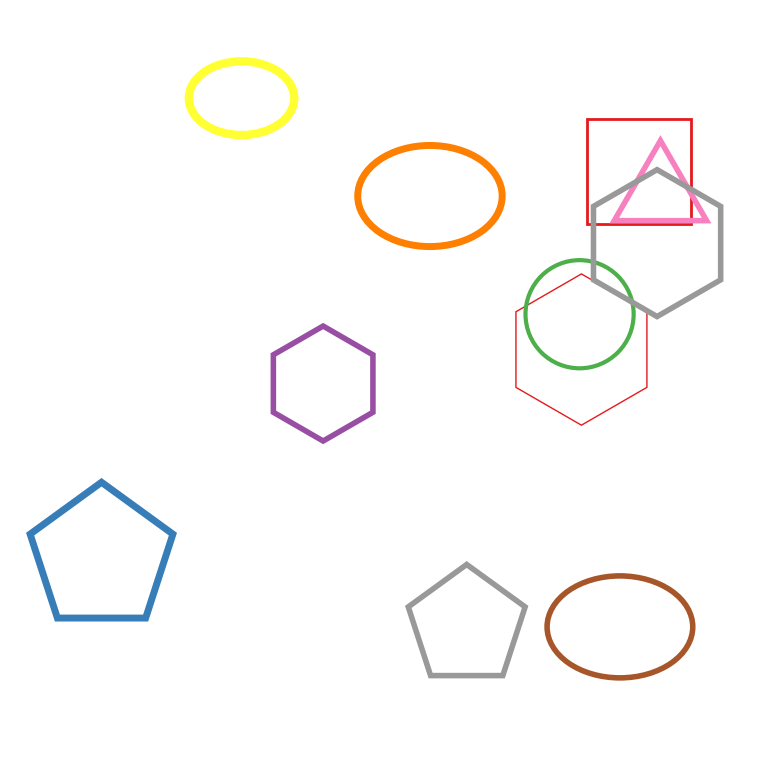[{"shape": "square", "thickness": 1, "radius": 0.34, "center": [0.83, 0.777]}, {"shape": "hexagon", "thickness": 0.5, "radius": 0.49, "center": [0.755, 0.546]}, {"shape": "pentagon", "thickness": 2.5, "radius": 0.49, "center": [0.132, 0.276]}, {"shape": "circle", "thickness": 1.5, "radius": 0.35, "center": [0.753, 0.592]}, {"shape": "hexagon", "thickness": 2, "radius": 0.37, "center": [0.42, 0.502]}, {"shape": "oval", "thickness": 2.5, "radius": 0.47, "center": [0.558, 0.745]}, {"shape": "oval", "thickness": 3, "radius": 0.34, "center": [0.314, 0.873]}, {"shape": "oval", "thickness": 2, "radius": 0.47, "center": [0.805, 0.186]}, {"shape": "triangle", "thickness": 2, "radius": 0.35, "center": [0.858, 0.748]}, {"shape": "pentagon", "thickness": 2, "radius": 0.4, "center": [0.606, 0.187]}, {"shape": "hexagon", "thickness": 2, "radius": 0.48, "center": [0.853, 0.684]}]